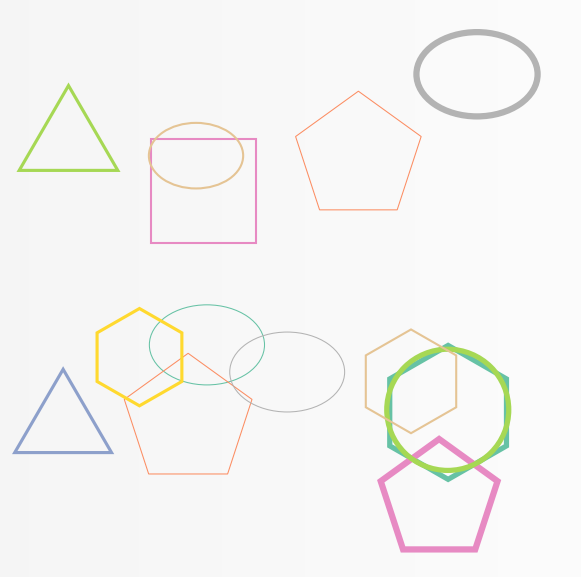[{"shape": "oval", "thickness": 0.5, "radius": 0.5, "center": [0.356, 0.402]}, {"shape": "hexagon", "thickness": 2.5, "radius": 0.58, "center": [0.771, 0.285]}, {"shape": "pentagon", "thickness": 0.5, "radius": 0.57, "center": [0.617, 0.728]}, {"shape": "pentagon", "thickness": 0.5, "radius": 0.58, "center": [0.324, 0.272]}, {"shape": "triangle", "thickness": 1.5, "radius": 0.48, "center": [0.109, 0.264]}, {"shape": "square", "thickness": 1, "radius": 0.45, "center": [0.35, 0.669]}, {"shape": "pentagon", "thickness": 3, "radius": 0.53, "center": [0.755, 0.133]}, {"shape": "triangle", "thickness": 1.5, "radius": 0.49, "center": [0.118, 0.753]}, {"shape": "circle", "thickness": 2.5, "radius": 0.52, "center": [0.77, 0.289]}, {"shape": "hexagon", "thickness": 1.5, "radius": 0.42, "center": [0.24, 0.381]}, {"shape": "oval", "thickness": 1, "radius": 0.41, "center": [0.337, 0.73]}, {"shape": "hexagon", "thickness": 1, "radius": 0.45, "center": [0.707, 0.339]}, {"shape": "oval", "thickness": 0.5, "radius": 0.49, "center": [0.494, 0.355]}, {"shape": "oval", "thickness": 3, "radius": 0.52, "center": [0.821, 0.871]}]